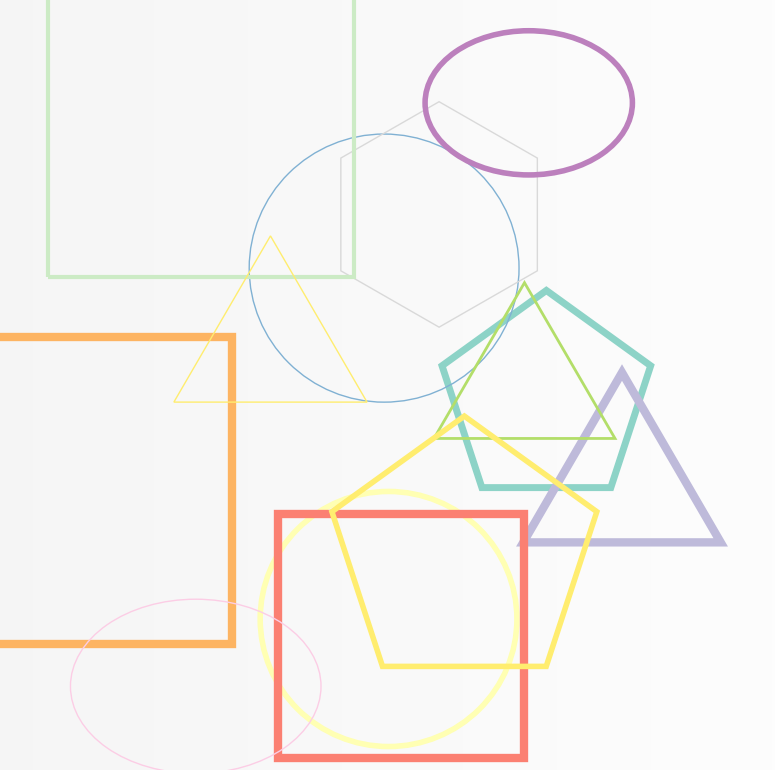[{"shape": "pentagon", "thickness": 2.5, "radius": 0.71, "center": [0.705, 0.481]}, {"shape": "circle", "thickness": 2, "radius": 0.83, "center": [0.501, 0.196]}, {"shape": "triangle", "thickness": 3, "radius": 0.74, "center": [0.803, 0.369]}, {"shape": "square", "thickness": 3, "radius": 0.79, "center": [0.518, 0.174]}, {"shape": "circle", "thickness": 0.5, "radius": 0.87, "center": [0.496, 0.652]}, {"shape": "square", "thickness": 3, "radius": 1.0, "center": [0.101, 0.363]}, {"shape": "triangle", "thickness": 1, "radius": 0.67, "center": [0.677, 0.498]}, {"shape": "oval", "thickness": 0.5, "radius": 0.81, "center": [0.253, 0.109]}, {"shape": "hexagon", "thickness": 0.5, "radius": 0.73, "center": [0.567, 0.722]}, {"shape": "oval", "thickness": 2, "radius": 0.67, "center": [0.682, 0.866]}, {"shape": "square", "thickness": 1.5, "radius": 0.99, "center": [0.259, 0.838]}, {"shape": "pentagon", "thickness": 2, "radius": 0.9, "center": [0.599, 0.28]}, {"shape": "triangle", "thickness": 0.5, "radius": 0.72, "center": [0.349, 0.55]}]